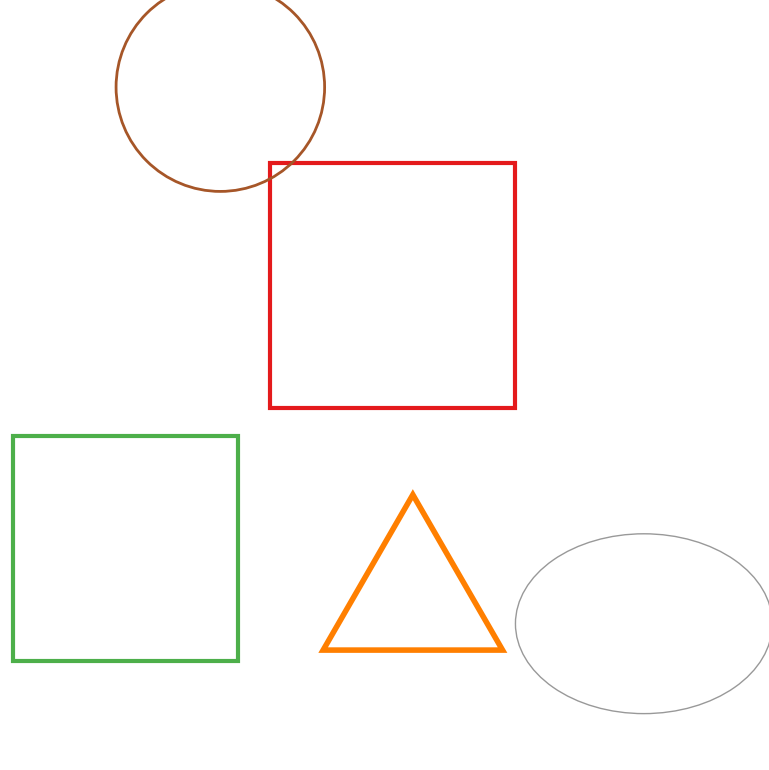[{"shape": "square", "thickness": 1.5, "radius": 0.8, "center": [0.51, 0.629]}, {"shape": "square", "thickness": 1.5, "radius": 0.73, "center": [0.163, 0.287]}, {"shape": "triangle", "thickness": 2, "radius": 0.67, "center": [0.536, 0.223]}, {"shape": "circle", "thickness": 1, "radius": 0.68, "center": [0.286, 0.887]}, {"shape": "oval", "thickness": 0.5, "radius": 0.83, "center": [0.836, 0.19]}]